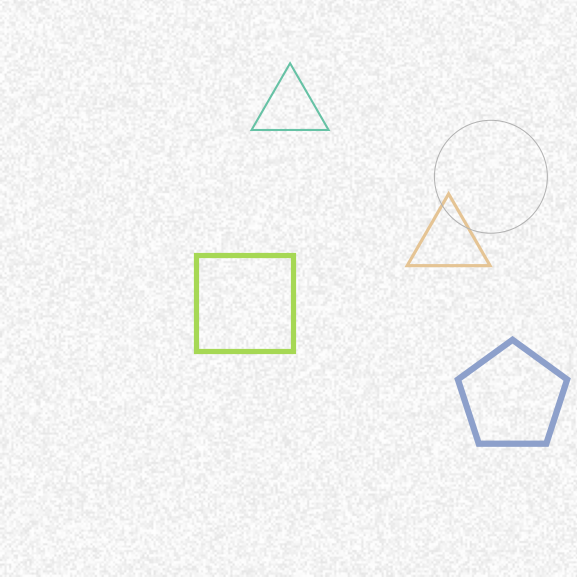[{"shape": "triangle", "thickness": 1, "radius": 0.39, "center": [0.502, 0.813]}, {"shape": "pentagon", "thickness": 3, "radius": 0.5, "center": [0.887, 0.311]}, {"shape": "square", "thickness": 2.5, "radius": 0.42, "center": [0.423, 0.475]}, {"shape": "triangle", "thickness": 1.5, "radius": 0.41, "center": [0.777, 0.581]}, {"shape": "circle", "thickness": 0.5, "radius": 0.49, "center": [0.85, 0.693]}]